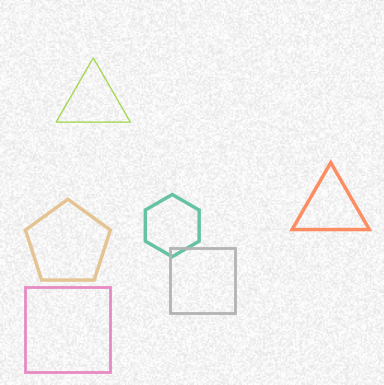[{"shape": "hexagon", "thickness": 2.5, "radius": 0.4, "center": [0.447, 0.414]}, {"shape": "triangle", "thickness": 2.5, "radius": 0.58, "center": [0.859, 0.462]}, {"shape": "square", "thickness": 2, "radius": 0.55, "center": [0.176, 0.144]}, {"shape": "triangle", "thickness": 1, "radius": 0.56, "center": [0.242, 0.738]}, {"shape": "pentagon", "thickness": 2.5, "radius": 0.58, "center": [0.176, 0.366]}, {"shape": "square", "thickness": 2, "radius": 0.43, "center": [0.526, 0.271]}]